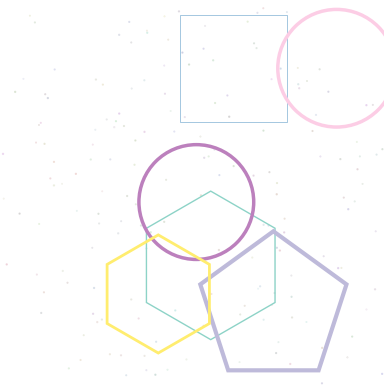[{"shape": "hexagon", "thickness": 1, "radius": 0.96, "center": [0.547, 0.311]}, {"shape": "pentagon", "thickness": 3, "radius": 1.0, "center": [0.71, 0.2]}, {"shape": "square", "thickness": 0.5, "radius": 0.69, "center": [0.608, 0.823]}, {"shape": "circle", "thickness": 2.5, "radius": 0.76, "center": [0.874, 0.823]}, {"shape": "circle", "thickness": 2.5, "radius": 0.75, "center": [0.51, 0.475]}, {"shape": "hexagon", "thickness": 2, "radius": 0.77, "center": [0.411, 0.236]}]